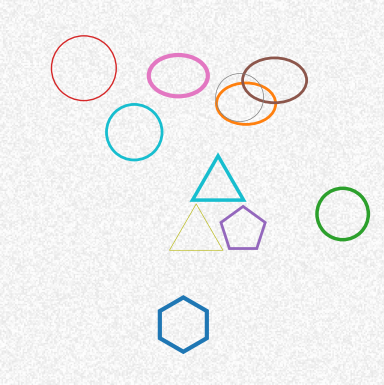[{"shape": "hexagon", "thickness": 3, "radius": 0.35, "center": [0.476, 0.157]}, {"shape": "oval", "thickness": 2, "radius": 0.38, "center": [0.639, 0.731]}, {"shape": "circle", "thickness": 2.5, "radius": 0.33, "center": [0.89, 0.444]}, {"shape": "circle", "thickness": 1, "radius": 0.42, "center": [0.218, 0.823]}, {"shape": "pentagon", "thickness": 2, "radius": 0.3, "center": [0.631, 0.403]}, {"shape": "oval", "thickness": 2, "radius": 0.42, "center": [0.713, 0.791]}, {"shape": "oval", "thickness": 3, "radius": 0.38, "center": [0.463, 0.803]}, {"shape": "circle", "thickness": 0.5, "radius": 0.31, "center": [0.622, 0.747]}, {"shape": "triangle", "thickness": 0.5, "radius": 0.4, "center": [0.51, 0.39]}, {"shape": "triangle", "thickness": 2.5, "radius": 0.38, "center": [0.566, 0.519]}, {"shape": "circle", "thickness": 2, "radius": 0.36, "center": [0.349, 0.657]}]